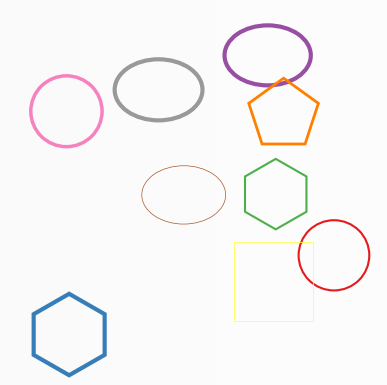[{"shape": "circle", "thickness": 1.5, "radius": 0.46, "center": [0.862, 0.337]}, {"shape": "hexagon", "thickness": 3, "radius": 0.53, "center": [0.178, 0.131]}, {"shape": "hexagon", "thickness": 1.5, "radius": 0.46, "center": [0.712, 0.496]}, {"shape": "oval", "thickness": 3, "radius": 0.56, "center": [0.691, 0.856]}, {"shape": "pentagon", "thickness": 2, "radius": 0.47, "center": [0.732, 0.702]}, {"shape": "square", "thickness": 0.5, "radius": 0.51, "center": [0.706, 0.269]}, {"shape": "oval", "thickness": 0.5, "radius": 0.54, "center": [0.474, 0.494]}, {"shape": "circle", "thickness": 2.5, "radius": 0.46, "center": [0.171, 0.711]}, {"shape": "oval", "thickness": 3, "radius": 0.57, "center": [0.409, 0.767]}]